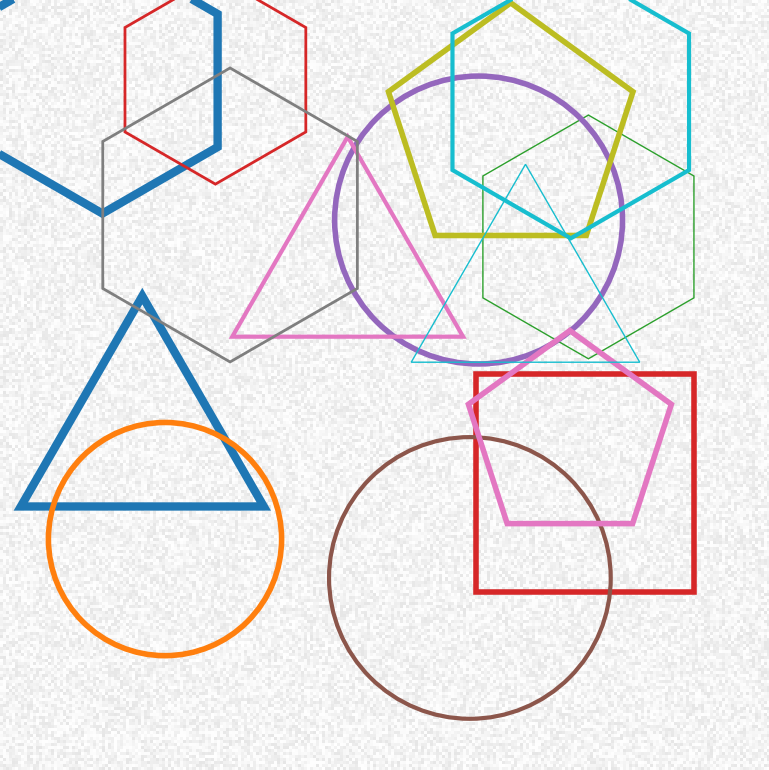[{"shape": "triangle", "thickness": 3, "radius": 0.91, "center": [0.185, 0.433]}, {"shape": "hexagon", "thickness": 3, "radius": 0.86, "center": [0.133, 0.895]}, {"shape": "circle", "thickness": 2, "radius": 0.76, "center": [0.214, 0.3]}, {"shape": "hexagon", "thickness": 0.5, "radius": 0.79, "center": [0.764, 0.692]}, {"shape": "hexagon", "thickness": 1, "radius": 0.68, "center": [0.28, 0.896]}, {"shape": "square", "thickness": 2, "radius": 0.71, "center": [0.76, 0.373]}, {"shape": "circle", "thickness": 2, "radius": 0.93, "center": [0.622, 0.714]}, {"shape": "circle", "thickness": 1.5, "radius": 0.91, "center": [0.61, 0.249]}, {"shape": "triangle", "thickness": 1.5, "radius": 0.87, "center": [0.452, 0.649]}, {"shape": "pentagon", "thickness": 2, "radius": 0.69, "center": [0.74, 0.432]}, {"shape": "hexagon", "thickness": 1, "radius": 0.95, "center": [0.299, 0.721]}, {"shape": "pentagon", "thickness": 2, "radius": 0.83, "center": [0.663, 0.829]}, {"shape": "hexagon", "thickness": 1.5, "radius": 0.89, "center": [0.741, 0.868]}, {"shape": "triangle", "thickness": 0.5, "radius": 0.86, "center": [0.682, 0.615]}]